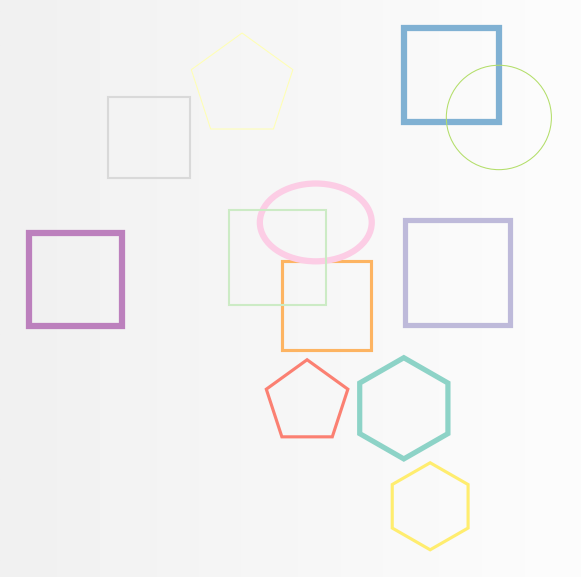[{"shape": "hexagon", "thickness": 2.5, "radius": 0.44, "center": [0.695, 0.292]}, {"shape": "pentagon", "thickness": 0.5, "radius": 0.46, "center": [0.416, 0.85]}, {"shape": "square", "thickness": 2.5, "radius": 0.45, "center": [0.787, 0.528]}, {"shape": "pentagon", "thickness": 1.5, "radius": 0.37, "center": [0.528, 0.302]}, {"shape": "square", "thickness": 3, "radius": 0.41, "center": [0.777, 0.869]}, {"shape": "square", "thickness": 1.5, "radius": 0.38, "center": [0.562, 0.47]}, {"shape": "circle", "thickness": 0.5, "radius": 0.45, "center": [0.858, 0.796]}, {"shape": "oval", "thickness": 3, "radius": 0.48, "center": [0.543, 0.614]}, {"shape": "square", "thickness": 1, "radius": 0.35, "center": [0.256, 0.761]}, {"shape": "square", "thickness": 3, "radius": 0.4, "center": [0.13, 0.515]}, {"shape": "square", "thickness": 1, "radius": 0.41, "center": [0.477, 0.553]}, {"shape": "hexagon", "thickness": 1.5, "radius": 0.38, "center": [0.74, 0.122]}]